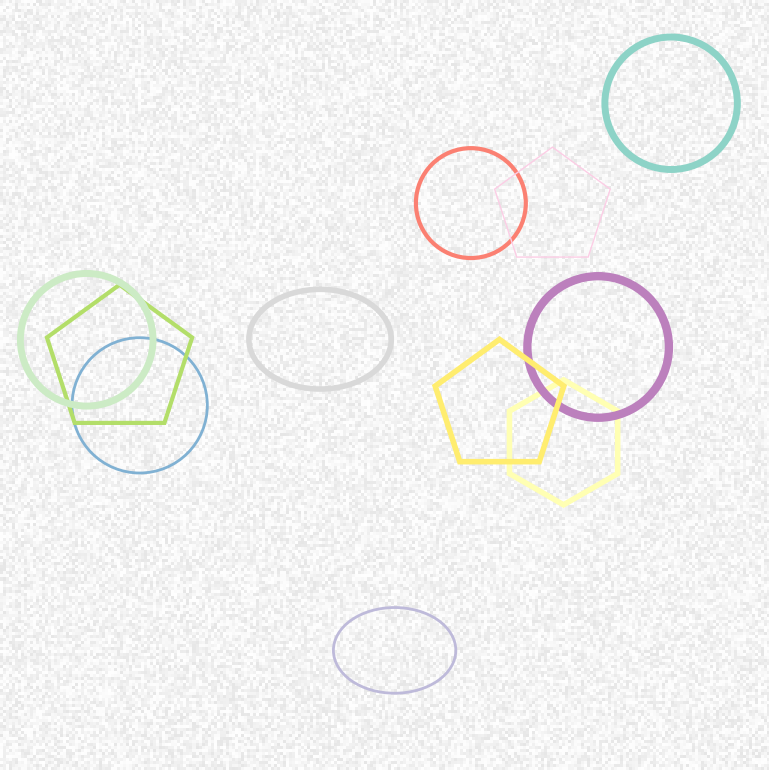[{"shape": "circle", "thickness": 2.5, "radius": 0.43, "center": [0.872, 0.866]}, {"shape": "hexagon", "thickness": 2, "radius": 0.41, "center": [0.732, 0.426]}, {"shape": "oval", "thickness": 1, "radius": 0.4, "center": [0.512, 0.155]}, {"shape": "circle", "thickness": 1.5, "radius": 0.36, "center": [0.612, 0.736]}, {"shape": "circle", "thickness": 1, "radius": 0.44, "center": [0.181, 0.474]}, {"shape": "pentagon", "thickness": 1.5, "radius": 0.5, "center": [0.155, 0.531]}, {"shape": "pentagon", "thickness": 0.5, "radius": 0.39, "center": [0.717, 0.73]}, {"shape": "oval", "thickness": 2, "radius": 0.46, "center": [0.416, 0.56]}, {"shape": "circle", "thickness": 3, "radius": 0.46, "center": [0.777, 0.549]}, {"shape": "circle", "thickness": 2.5, "radius": 0.43, "center": [0.113, 0.559]}, {"shape": "pentagon", "thickness": 2, "radius": 0.44, "center": [0.649, 0.471]}]